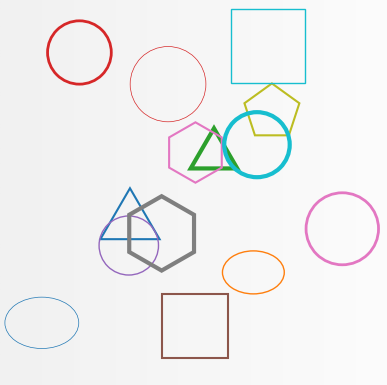[{"shape": "oval", "thickness": 0.5, "radius": 0.48, "center": [0.108, 0.161]}, {"shape": "triangle", "thickness": 1.5, "radius": 0.44, "center": [0.335, 0.423]}, {"shape": "oval", "thickness": 1, "radius": 0.4, "center": [0.654, 0.292]}, {"shape": "triangle", "thickness": 3, "radius": 0.35, "center": [0.552, 0.597]}, {"shape": "circle", "thickness": 2, "radius": 0.41, "center": [0.205, 0.864]}, {"shape": "circle", "thickness": 0.5, "radius": 0.49, "center": [0.434, 0.781]}, {"shape": "circle", "thickness": 1, "radius": 0.38, "center": [0.332, 0.362]}, {"shape": "square", "thickness": 1.5, "radius": 0.42, "center": [0.504, 0.153]}, {"shape": "hexagon", "thickness": 1.5, "radius": 0.39, "center": [0.504, 0.604]}, {"shape": "circle", "thickness": 2, "radius": 0.47, "center": [0.883, 0.406]}, {"shape": "hexagon", "thickness": 3, "radius": 0.48, "center": [0.417, 0.394]}, {"shape": "pentagon", "thickness": 1.5, "radius": 0.37, "center": [0.702, 0.709]}, {"shape": "circle", "thickness": 3, "radius": 0.42, "center": [0.663, 0.624]}, {"shape": "square", "thickness": 1, "radius": 0.48, "center": [0.691, 0.88]}]